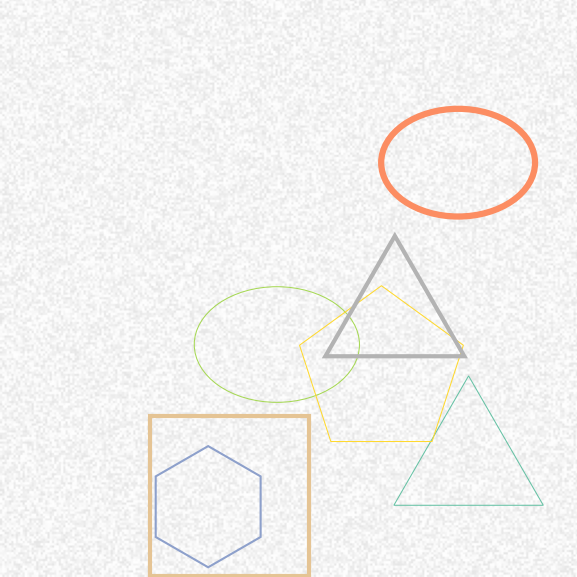[{"shape": "triangle", "thickness": 0.5, "radius": 0.75, "center": [0.811, 0.199]}, {"shape": "oval", "thickness": 3, "radius": 0.67, "center": [0.793, 0.717]}, {"shape": "hexagon", "thickness": 1, "radius": 0.52, "center": [0.36, 0.122]}, {"shape": "oval", "thickness": 0.5, "radius": 0.72, "center": [0.479, 0.403]}, {"shape": "pentagon", "thickness": 0.5, "radius": 0.75, "center": [0.661, 0.355]}, {"shape": "square", "thickness": 2, "radius": 0.69, "center": [0.397, 0.141]}, {"shape": "triangle", "thickness": 2, "radius": 0.69, "center": [0.684, 0.452]}]